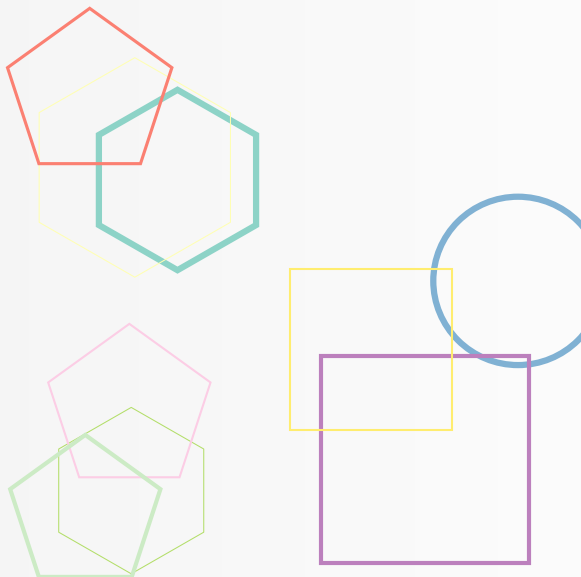[{"shape": "hexagon", "thickness": 3, "radius": 0.78, "center": [0.305, 0.687]}, {"shape": "hexagon", "thickness": 0.5, "radius": 0.95, "center": [0.232, 0.709]}, {"shape": "pentagon", "thickness": 1.5, "radius": 0.74, "center": [0.154, 0.836]}, {"shape": "circle", "thickness": 3, "radius": 0.73, "center": [0.891, 0.513]}, {"shape": "hexagon", "thickness": 0.5, "radius": 0.72, "center": [0.226, 0.15]}, {"shape": "pentagon", "thickness": 1, "radius": 0.73, "center": [0.223, 0.291]}, {"shape": "square", "thickness": 2, "radius": 0.89, "center": [0.732, 0.203]}, {"shape": "pentagon", "thickness": 2, "radius": 0.68, "center": [0.147, 0.11]}, {"shape": "square", "thickness": 1, "radius": 0.7, "center": [0.638, 0.394]}]